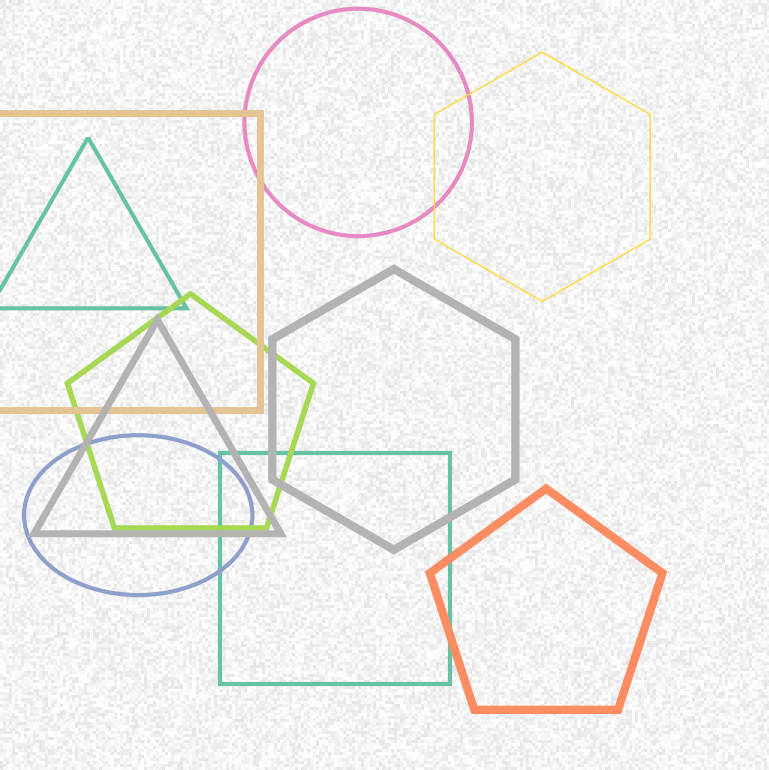[{"shape": "triangle", "thickness": 1.5, "radius": 0.74, "center": [0.114, 0.674]}, {"shape": "square", "thickness": 1.5, "radius": 0.75, "center": [0.435, 0.262]}, {"shape": "pentagon", "thickness": 3, "radius": 0.79, "center": [0.709, 0.207]}, {"shape": "oval", "thickness": 1.5, "radius": 0.74, "center": [0.18, 0.331]}, {"shape": "circle", "thickness": 1.5, "radius": 0.74, "center": [0.465, 0.841]}, {"shape": "pentagon", "thickness": 2, "radius": 0.84, "center": [0.247, 0.45]}, {"shape": "hexagon", "thickness": 0.5, "radius": 0.81, "center": [0.704, 0.77]}, {"shape": "square", "thickness": 2.5, "radius": 0.96, "center": [0.145, 0.661]}, {"shape": "hexagon", "thickness": 3, "radius": 0.91, "center": [0.512, 0.468]}, {"shape": "triangle", "thickness": 2.5, "radius": 0.93, "center": [0.204, 0.399]}]